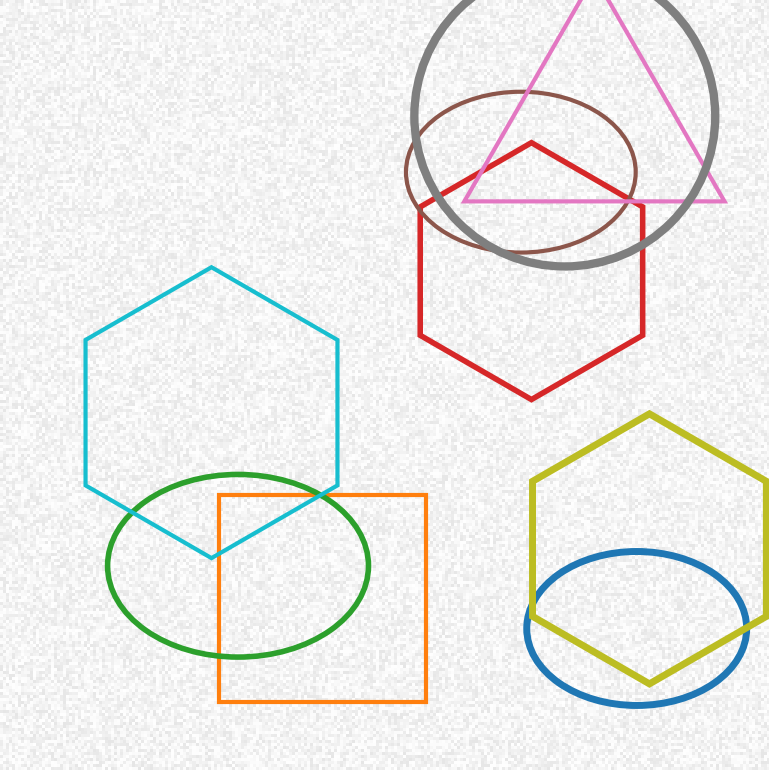[{"shape": "oval", "thickness": 2.5, "radius": 0.71, "center": [0.827, 0.184]}, {"shape": "square", "thickness": 1.5, "radius": 0.67, "center": [0.418, 0.223]}, {"shape": "oval", "thickness": 2, "radius": 0.85, "center": [0.309, 0.265]}, {"shape": "hexagon", "thickness": 2, "radius": 0.83, "center": [0.69, 0.648]}, {"shape": "oval", "thickness": 1.5, "radius": 0.75, "center": [0.676, 0.776]}, {"shape": "triangle", "thickness": 1.5, "radius": 0.98, "center": [0.772, 0.836]}, {"shape": "circle", "thickness": 3, "radius": 0.98, "center": [0.734, 0.849]}, {"shape": "hexagon", "thickness": 2.5, "radius": 0.88, "center": [0.843, 0.287]}, {"shape": "hexagon", "thickness": 1.5, "radius": 0.94, "center": [0.275, 0.464]}]